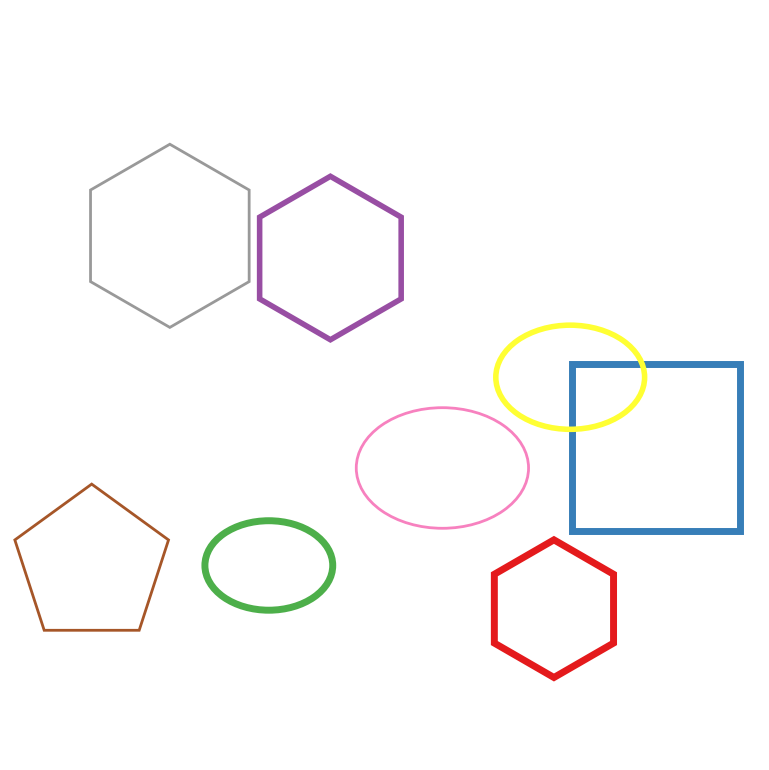[{"shape": "hexagon", "thickness": 2.5, "radius": 0.45, "center": [0.719, 0.21]}, {"shape": "square", "thickness": 2.5, "radius": 0.54, "center": [0.852, 0.419]}, {"shape": "oval", "thickness": 2.5, "radius": 0.42, "center": [0.349, 0.266]}, {"shape": "hexagon", "thickness": 2, "radius": 0.53, "center": [0.429, 0.665]}, {"shape": "oval", "thickness": 2, "radius": 0.48, "center": [0.741, 0.51]}, {"shape": "pentagon", "thickness": 1, "radius": 0.52, "center": [0.119, 0.266]}, {"shape": "oval", "thickness": 1, "radius": 0.56, "center": [0.575, 0.392]}, {"shape": "hexagon", "thickness": 1, "radius": 0.59, "center": [0.221, 0.694]}]